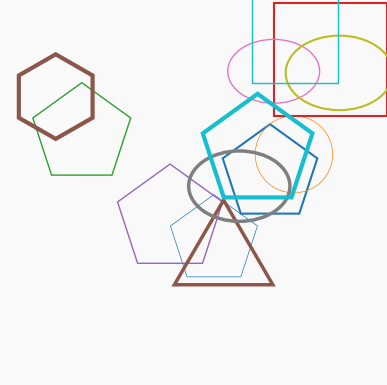[{"shape": "pentagon", "thickness": 0.5, "radius": 0.59, "center": [0.552, 0.376]}, {"shape": "pentagon", "thickness": 1.5, "radius": 0.64, "center": [0.697, 0.549]}, {"shape": "circle", "thickness": 0.5, "radius": 0.5, "center": [0.759, 0.599]}, {"shape": "pentagon", "thickness": 1, "radius": 0.66, "center": [0.211, 0.653]}, {"shape": "square", "thickness": 1.5, "radius": 0.73, "center": [0.853, 0.846]}, {"shape": "pentagon", "thickness": 1, "radius": 0.71, "center": [0.439, 0.431]}, {"shape": "hexagon", "thickness": 3, "radius": 0.55, "center": [0.144, 0.749]}, {"shape": "triangle", "thickness": 2.5, "radius": 0.73, "center": [0.577, 0.334]}, {"shape": "oval", "thickness": 1, "radius": 0.59, "center": [0.706, 0.815]}, {"shape": "oval", "thickness": 2.5, "radius": 0.65, "center": [0.618, 0.517]}, {"shape": "oval", "thickness": 1.5, "radius": 0.69, "center": [0.875, 0.811]}, {"shape": "square", "thickness": 1, "radius": 0.56, "center": [0.761, 0.894]}, {"shape": "pentagon", "thickness": 3, "radius": 0.74, "center": [0.665, 0.608]}]